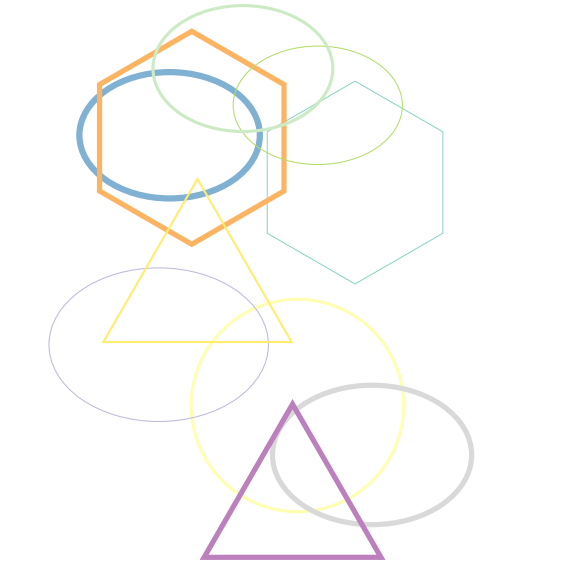[{"shape": "hexagon", "thickness": 0.5, "radius": 0.88, "center": [0.615, 0.683]}, {"shape": "circle", "thickness": 1.5, "radius": 0.92, "center": [0.515, 0.297]}, {"shape": "oval", "thickness": 0.5, "radius": 0.95, "center": [0.275, 0.402]}, {"shape": "oval", "thickness": 3, "radius": 0.78, "center": [0.294, 0.765]}, {"shape": "hexagon", "thickness": 2.5, "radius": 0.92, "center": [0.332, 0.761]}, {"shape": "oval", "thickness": 0.5, "radius": 0.73, "center": [0.55, 0.817]}, {"shape": "oval", "thickness": 2.5, "radius": 0.86, "center": [0.644, 0.211]}, {"shape": "triangle", "thickness": 2.5, "radius": 0.88, "center": [0.507, 0.122]}, {"shape": "oval", "thickness": 1.5, "radius": 0.78, "center": [0.421, 0.88]}, {"shape": "triangle", "thickness": 1, "radius": 0.94, "center": [0.342, 0.501]}]